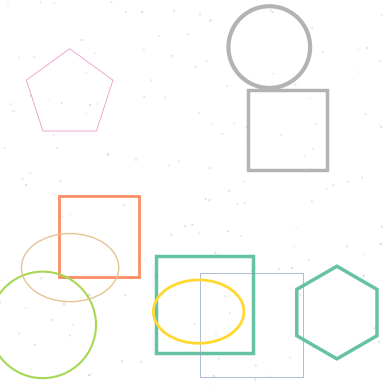[{"shape": "square", "thickness": 2.5, "radius": 0.63, "center": [0.532, 0.21]}, {"shape": "hexagon", "thickness": 2.5, "radius": 0.6, "center": [0.875, 0.188]}, {"shape": "square", "thickness": 2, "radius": 0.52, "center": [0.257, 0.386]}, {"shape": "square", "thickness": 0.5, "radius": 0.67, "center": [0.653, 0.155]}, {"shape": "pentagon", "thickness": 0.5, "radius": 0.59, "center": [0.181, 0.755]}, {"shape": "circle", "thickness": 1.5, "radius": 0.69, "center": [0.111, 0.156]}, {"shape": "oval", "thickness": 2, "radius": 0.59, "center": [0.516, 0.191]}, {"shape": "oval", "thickness": 1, "radius": 0.63, "center": [0.182, 0.305]}, {"shape": "circle", "thickness": 3, "radius": 0.53, "center": [0.699, 0.878]}, {"shape": "square", "thickness": 2.5, "radius": 0.52, "center": [0.747, 0.663]}]